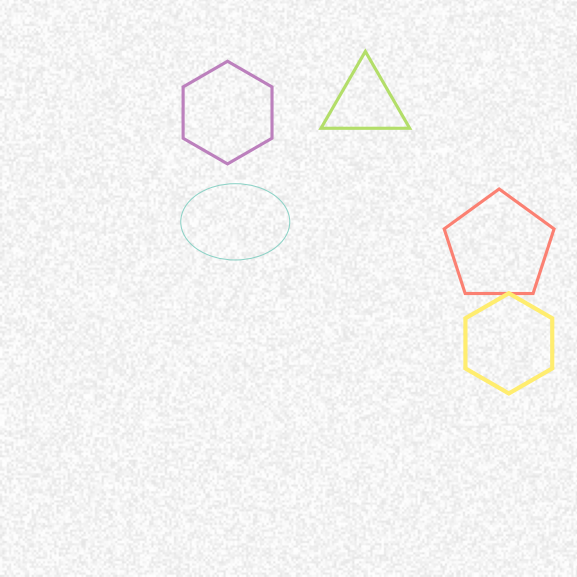[{"shape": "oval", "thickness": 0.5, "radius": 0.47, "center": [0.407, 0.615]}, {"shape": "pentagon", "thickness": 1.5, "radius": 0.5, "center": [0.864, 0.572]}, {"shape": "triangle", "thickness": 1.5, "radius": 0.44, "center": [0.633, 0.821]}, {"shape": "hexagon", "thickness": 1.5, "radius": 0.44, "center": [0.394, 0.804]}, {"shape": "hexagon", "thickness": 2, "radius": 0.43, "center": [0.881, 0.405]}]